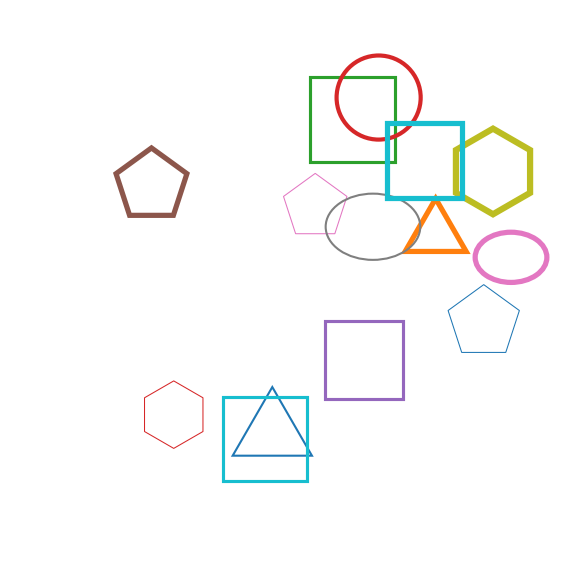[{"shape": "pentagon", "thickness": 0.5, "radius": 0.32, "center": [0.838, 0.441]}, {"shape": "triangle", "thickness": 1, "radius": 0.4, "center": [0.472, 0.25]}, {"shape": "triangle", "thickness": 2.5, "radius": 0.3, "center": [0.754, 0.594]}, {"shape": "square", "thickness": 1.5, "radius": 0.37, "center": [0.61, 0.793]}, {"shape": "hexagon", "thickness": 0.5, "radius": 0.29, "center": [0.301, 0.281]}, {"shape": "circle", "thickness": 2, "radius": 0.36, "center": [0.656, 0.83]}, {"shape": "square", "thickness": 1.5, "radius": 0.34, "center": [0.631, 0.376]}, {"shape": "pentagon", "thickness": 2.5, "radius": 0.32, "center": [0.262, 0.678]}, {"shape": "pentagon", "thickness": 0.5, "radius": 0.29, "center": [0.546, 0.641]}, {"shape": "oval", "thickness": 2.5, "radius": 0.31, "center": [0.885, 0.554]}, {"shape": "oval", "thickness": 1, "radius": 0.41, "center": [0.646, 0.606]}, {"shape": "hexagon", "thickness": 3, "radius": 0.37, "center": [0.854, 0.702]}, {"shape": "square", "thickness": 1.5, "radius": 0.36, "center": [0.459, 0.238]}, {"shape": "square", "thickness": 2.5, "radius": 0.33, "center": [0.735, 0.721]}]